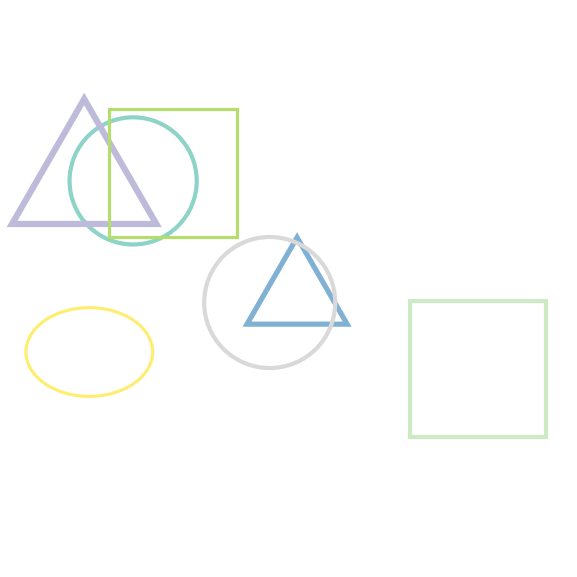[{"shape": "circle", "thickness": 2, "radius": 0.55, "center": [0.231, 0.686]}, {"shape": "triangle", "thickness": 3, "radius": 0.72, "center": [0.146, 0.683]}, {"shape": "triangle", "thickness": 2.5, "radius": 0.5, "center": [0.514, 0.488]}, {"shape": "square", "thickness": 1.5, "radius": 0.55, "center": [0.3, 0.699]}, {"shape": "circle", "thickness": 2, "radius": 0.57, "center": [0.467, 0.475]}, {"shape": "square", "thickness": 2, "radius": 0.59, "center": [0.827, 0.361]}, {"shape": "oval", "thickness": 1.5, "radius": 0.55, "center": [0.155, 0.39]}]